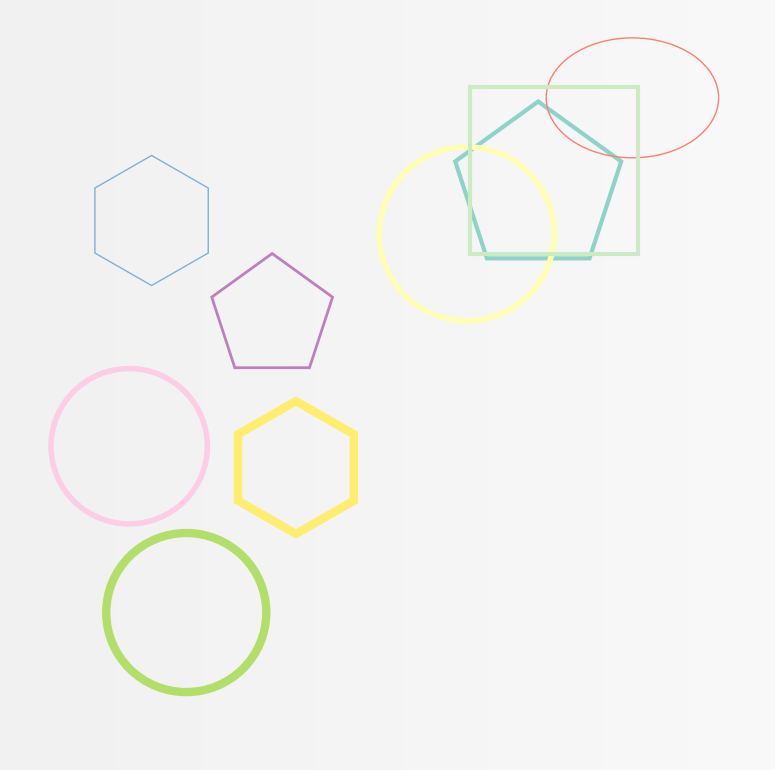[{"shape": "pentagon", "thickness": 1.5, "radius": 0.56, "center": [0.694, 0.756]}, {"shape": "circle", "thickness": 2, "radius": 0.56, "center": [0.602, 0.696]}, {"shape": "oval", "thickness": 0.5, "radius": 0.56, "center": [0.816, 0.873]}, {"shape": "hexagon", "thickness": 0.5, "radius": 0.42, "center": [0.196, 0.714]}, {"shape": "circle", "thickness": 3, "radius": 0.52, "center": [0.24, 0.204]}, {"shape": "circle", "thickness": 2, "radius": 0.5, "center": [0.167, 0.42]}, {"shape": "pentagon", "thickness": 1, "radius": 0.41, "center": [0.351, 0.589]}, {"shape": "square", "thickness": 1.5, "radius": 0.54, "center": [0.715, 0.778]}, {"shape": "hexagon", "thickness": 3, "radius": 0.43, "center": [0.382, 0.393]}]